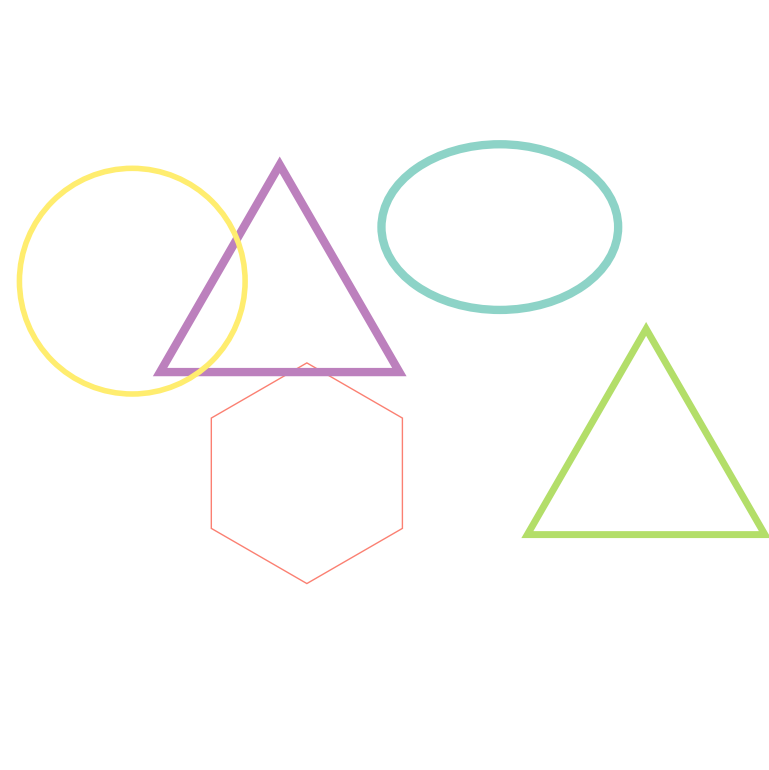[{"shape": "oval", "thickness": 3, "radius": 0.77, "center": [0.649, 0.705]}, {"shape": "hexagon", "thickness": 0.5, "radius": 0.72, "center": [0.399, 0.385]}, {"shape": "triangle", "thickness": 2.5, "radius": 0.89, "center": [0.839, 0.395]}, {"shape": "triangle", "thickness": 3, "radius": 0.9, "center": [0.363, 0.606]}, {"shape": "circle", "thickness": 2, "radius": 0.73, "center": [0.172, 0.635]}]